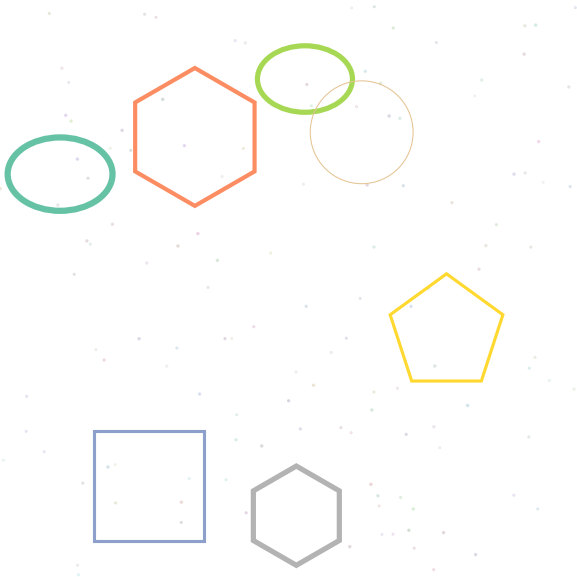[{"shape": "oval", "thickness": 3, "radius": 0.45, "center": [0.104, 0.698]}, {"shape": "hexagon", "thickness": 2, "radius": 0.6, "center": [0.337, 0.762]}, {"shape": "square", "thickness": 1.5, "radius": 0.48, "center": [0.258, 0.157]}, {"shape": "oval", "thickness": 2.5, "radius": 0.41, "center": [0.528, 0.862]}, {"shape": "pentagon", "thickness": 1.5, "radius": 0.51, "center": [0.773, 0.422]}, {"shape": "circle", "thickness": 0.5, "radius": 0.45, "center": [0.626, 0.77]}, {"shape": "hexagon", "thickness": 2.5, "radius": 0.43, "center": [0.513, 0.106]}]